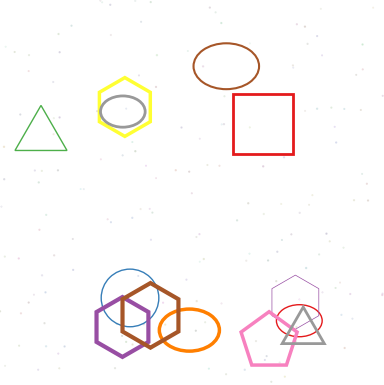[{"shape": "square", "thickness": 2, "radius": 0.39, "center": [0.683, 0.678]}, {"shape": "oval", "thickness": 1, "radius": 0.3, "center": [0.777, 0.167]}, {"shape": "circle", "thickness": 1, "radius": 0.37, "center": [0.338, 0.226]}, {"shape": "triangle", "thickness": 1, "radius": 0.39, "center": [0.106, 0.648]}, {"shape": "hexagon", "thickness": 3, "radius": 0.39, "center": [0.318, 0.151]}, {"shape": "hexagon", "thickness": 0.5, "radius": 0.35, "center": [0.767, 0.215]}, {"shape": "oval", "thickness": 2.5, "radius": 0.39, "center": [0.492, 0.143]}, {"shape": "hexagon", "thickness": 2.5, "radius": 0.38, "center": [0.324, 0.722]}, {"shape": "oval", "thickness": 1.5, "radius": 0.43, "center": [0.588, 0.828]}, {"shape": "hexagon", "thickness": 3, "radius": 0.42, "center": [0.391, 0.181]}, {"shape": "pentagon", "thickness": 2.5, "radius": 0.38, "center": [0.699, 0.114]}, {"shape": "triangle", "thickness": 2, "radius": 0.32, "center": [0.788, 0.139]}, {"shape": "oval", "thickness": 2, "radius": 0.29, "center": [0.319, 0.71]}]